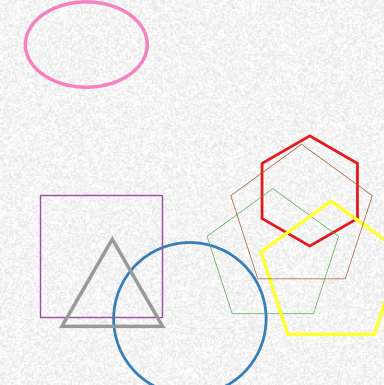[{"shape": "hexagon", "thickness": 2, "radius": 0.72, "center": [0.805, 0.504]}, {"shape": "circle", "thickness": 2, "radius": 0.99, "center": [0.493, 0.172]}, {"shape": "pentagon", "thickness": 0.5, "radius": 0.9, "center": [0.709, 0.331]}, {"shape": "square", "thickness": 1, "radius": 0.79, "center": [0.262, 0.336]}, {"shape": "pentagon", "thickness": 2.5, "radius": 0.96, "center": [0.86, 0.286]}, {"shape": "pentagon", "thickness": 0.5, "radius": 0.97, "center": [0.783, 0.432]}, {"shape": "oval", "thickness": 2.5, "radius": 0.79, "center": [0.224, 0.884]}, {"shape": "triangle", "thickness": 2.5, "radius": 0.75, "center": [0.292, 0.228]}]